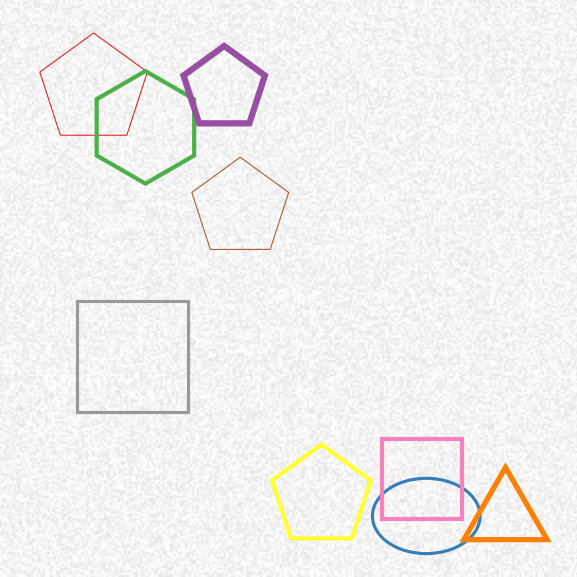[{"shape": "pentagon", "thickness": 0.5, "radius": 0.49, "center": [0.162, 0.844]}, {"shape": "oval", "thickness": 1.5, "radius": 0.47, "center": [0.738, 0.106]}, {"shape": "hexagon", "thickness": 2, "radius": 0.49, "center": [0.252, 0.779]}, {"shape": "pentagon", "thickness": 3, "radius": 0.37, "center": [0.388, 0.845]}, {"shape": "triangle", "thickness": 2.5, "radius": 0.42, "center": [0.875, 0.106]}, {"shape": "pentagon", "thickness": 2, "radius": 0.45, "center": [0.557, 0.14]}, {"shape": "pentagon", "thickness": 0.5, "radius": 0.44, "center": [0.416, 0.639]}, {"shape": "square", "thickness": 2, "radius": 0.35, "center": [0.731, 0.17]}, {"shape": "square", "thickness": 1.5, "radius": 0.48, "center": [0.229, 0.382]}]